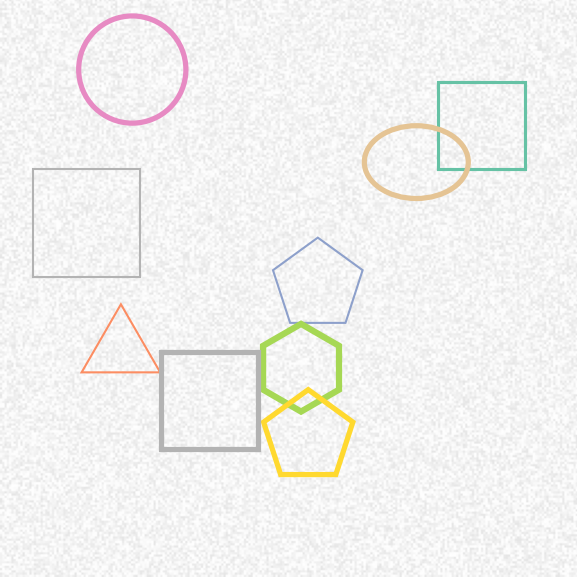[{"shape": "square", "thickness": 1.5, "radius": 0.38, "center": [0.834, 0.781]}, {"shape": "triangle", "thickness": 1, "radius": 0.39, "center": [0.209, 0.394]}, {"shape": "pentagon", "thickness": 1, "radius": 0.41, "center": [0.55, 0.506]}, {"shape": "circle", "thickness": 2.5, "radius": 0.46, "center": [0.229, 0.879]}, {"shape": "hexagon", "thickness": 3, "radius": 0.38, "center": [0.521, 0.362]}, {"shape": "pentagon", "thickness": 2.5, "radius": 0.41, "center": [0.534, 0.243]}, {"shape": "oval", "thickness": 2.5, "radius": 0.45, "center": [0.721, 0.718]}, {"shape": "square", "thickness": 1, "radius": 0.46, "center": [0.15, 0.613]}, {"shape": "square", "thickness": 2.5, "radius": 0.42, "center": [0.363, 0.305]}]